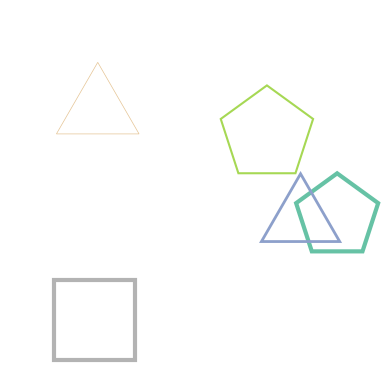[{"shape": "pentagon", "thickness": 3, "radius": 0.56, "center": [0.876, 0.438]}, {"shape": "triangle", "thickness": 2, "radius": 0.59, "center": [0.781, 0.431]}, {"shape": "pentagon", "thickness": 1.5, "radius": 0.63, "center": [0.693, 0.652]}, {"shape": "triangle", "thickness": 0.5, "radius": 0.62, "center": [0.254, 0.714]}, {"shape": "square", "thickness": 3, "radius": 0.52, "center": [0.246, 0.169]}]